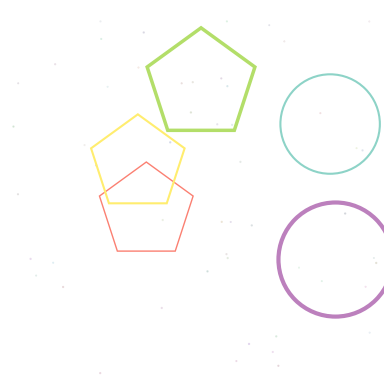[{"shape": "circle", "thickness": 1.5, "radius": 0.65, "center": [0.857, 0.678]}, {"shape": "pentagon", "thickness": 1, "radius": 0.64, "center": [0.38, 0.451]}, {"shape": "pentagon", "thickness": 2.5, "radius": 0.74, "center": [0.522, 0.78]}, {"shape": "circle", "thickness": 3, "radius": 0.74, "center": [0.871, 0.326]}, {"shape": "pentagon", "thickness": 1.5, "radius": 0.64, "center": [0.358, 0.575]}]